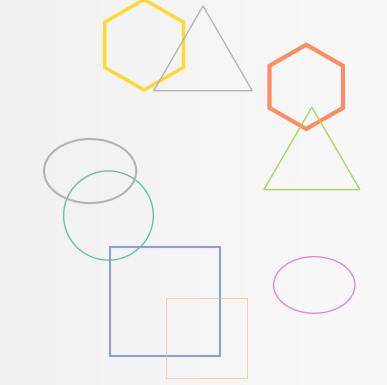[{"shape": "circle", "thickness": 1, "radius": 0.58, "center": [0.28, 0.44]}, {"shape": "hexagon", "thickness": 3, "radius": 0.55, "center": [0.79, 0.774]}, {"shape": "square", "thickness": 1.5, "radius": 0.71, "center": [0.425, 0.217]}, {"shape": "oval", "thickness": 1, "radius": 0.53, "center": [0.811, 0.26]}, {"shape": "triangle", "thickness": 1, "radius": 0.71, "center": [0.805, 0.579]}, {"shape": "hexagon", "thickness": 2.5, "radius": 0.59, "center": [0.372, 0.884]}, {"shape": "square", "thickness": 0.5, "radius": 0.52, "center": [0.533, 0.123]}, {"shape": "oval", "thickness": 1.5, "radius": 0.59, "center": [0.233, 0.556]}, {"shape": "triangle", "thickness": 1, "radius": 0.73, "center": [0.524, 0.838]}]